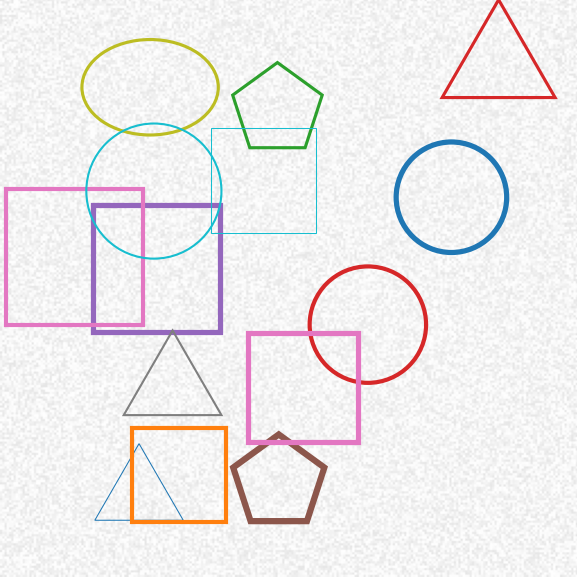[{"shape": "circle", "thickness": 2.5, "radius": 0.48, "center": [0.782, 0.658]}, {"shape": "triangle", "thickness": 0.5, "radius": 0.44, "center": [0.241, 0.142]}, {"shape": "square", "thickness": 2, "radius": 0.41, "center": [0.309, 0.176]}, {"shape": "pentagon", "thickness": 1.5, "radius": 0.41, "center": [0.48, 0.809]}, {"shape": "triangle", "thickness": 1.5, "radius": 0.56, "center": [0.863, 0.887]}, {"shape": "circle", "thickness": 2, "radius": 0.5, "center": [0.637, 0.437]}, {"shape": "square", "thickness": 2.5, "radius": 0.55, "center": [0.272, 0.534]}, {"shape": "pentagon", "thickness": 3, "radius": 0.41, "center": [0.483, 0.164]}, {"shape": "square", "thickness": 2, "radius": 0.59, "center": [0.129, 0.555]}, {"shape": "square", "thickness": 2.5, "radius": 0.47, "center": [0.525, 0.328]}, {"shape": "triangle", "thickness": 1, "radius": 0.49, "center": [0.299, 0.329]}, {"shape": "oval", "thickness": 1.5, "radius": 0.59, "center": [0.26, 0.848]}, {"shape": "square", "thickness": 0.5, "radius": 0.45, "center": [0.456, 0.686]}, {"shape": "circle", "thickness": 1, "radius": 0.58, "center": [0.266, 0.668]}]